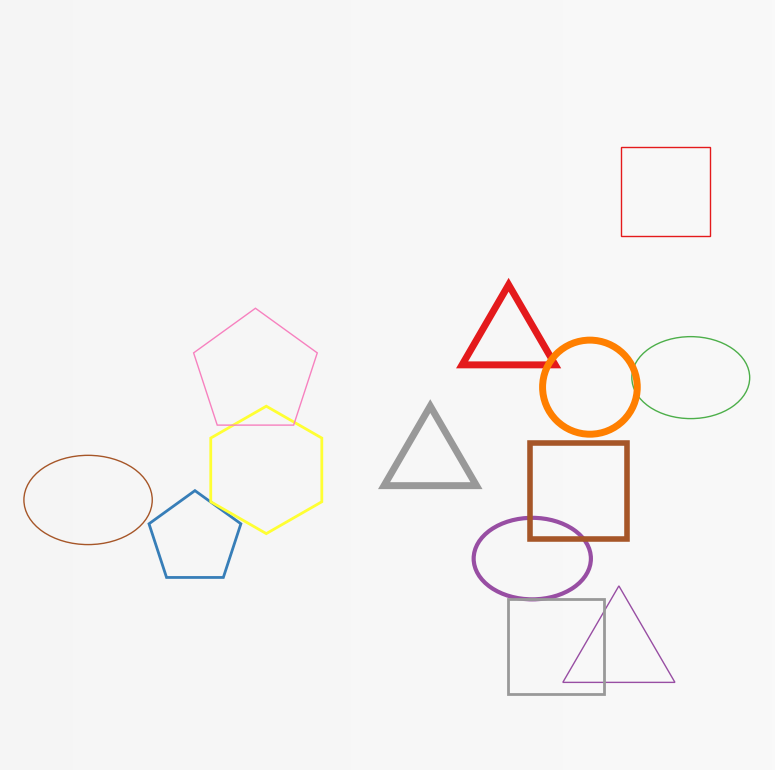[{"shape": "triangle", "thickness": 2.5, "radius": 0.35, "center": [0.656, 0.561]}, {"shape": "square", "thickness": 0.5, "radius": 0.29, "center": [0.859, 0.751]}, {"shape": "pentagon", "thickness": 1, "radius": 0.31, "center": [0.252, 0.3]}, {"shape": "oval", "thickness": 0.5, "radius": 0.38, "center": [0.891, 0.51]}, {"shape": "triangle", "thickness": 0.5, "radius": 0.42, "center": [0.799, 0.156]}, {"shape": "oval", "thickness": 1.5, "radius": 0.38, "center": [0.687, 0.275]}, {"shape": "circle", "thickness": 2.5, "radius": 0.31, "center": [0.761, 0.497]}, {"shape": "hexagon", "thickness": 1, "radius": 0.41, "center": [0.344, 0.39]}, {"shape": "oval", "thickness": 0.5, "radius": 0.41, "center": [0.114, 0.351]}, {"shape": "square", "thickness": 2, "radius": 0.31, "center": [0.747, 0.363]}, {"shape": "pentagon", "thickness": 0.5, "radius": 0.42, "center": [0.33, 0.516]}, {"shape": "triangle", "thickness": 2.5, "radius": 0.34, "center": [0.555, 0.404]}, {"shape": "square", "thickness": 1, "radius": 0.31, "center": [0.717, 0.16]}]